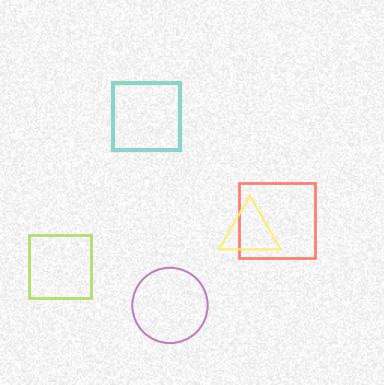[{"shape": "square", "thickness": 3, "radius": 0.44, "center": [0.381, 0.698]}, {"shape": "square", "thickness": 2, "radius": 0.49, "center": [0.72, 0.427]}, {"shape": "square", "thickness": 2, "radius": 0.4, "center": [0.155, 0.308]}, {"shape": "circle", "thickness": 1.5, "radius": 0.49, "center": [0.442, 0.207]}, {"shape": "triangle", "thickness": 1.5, "radius": 0.46, "center": [0.649, 0.399]}]